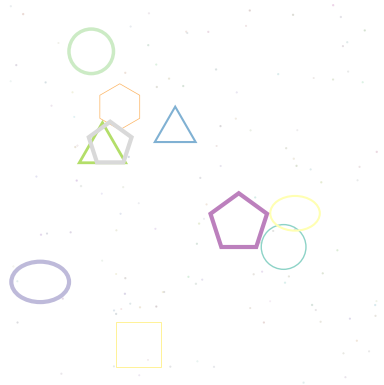[{"shape": "circle", "thickness": 1, "radius": 0.29, "center": [0.737, 0.359]}, {"shape": "oval", "thickness": 1.5, "radius": 0.32, "center": [0.766, 0.446]}, {"shape": "oval", "thickness": 3, "radius": 0.37, "center": [0.104, 0.268]}, {"shape": "triangle", "thickness": 1.5, "radius": 0.31, "center": [0.455, 0.662]}, {"shape": "hexagon", "thickness": 0.5, "radius": 0.3, "center": [0.311, 0.723]}, {"shape": "triangle", "thickness": 2, "radius": 0.35, "center": [0.266, 0.612]}, {"shape": "pentagon", "thickness": 3, "radius": 0.29, "center": [0.286, 0.625]}, {"shape": "pentagon", "thickness": 3, "radius": 0.39, "center": [0.62, 0.421]}, {"shape": "circle", "thickness": 2.5, "radius": 0.29, "center": [0.237, 0.867]}, {"shape": "square", "thickness": 0.5, "radius": 0.29, "center": [0.36, 0.105]}]